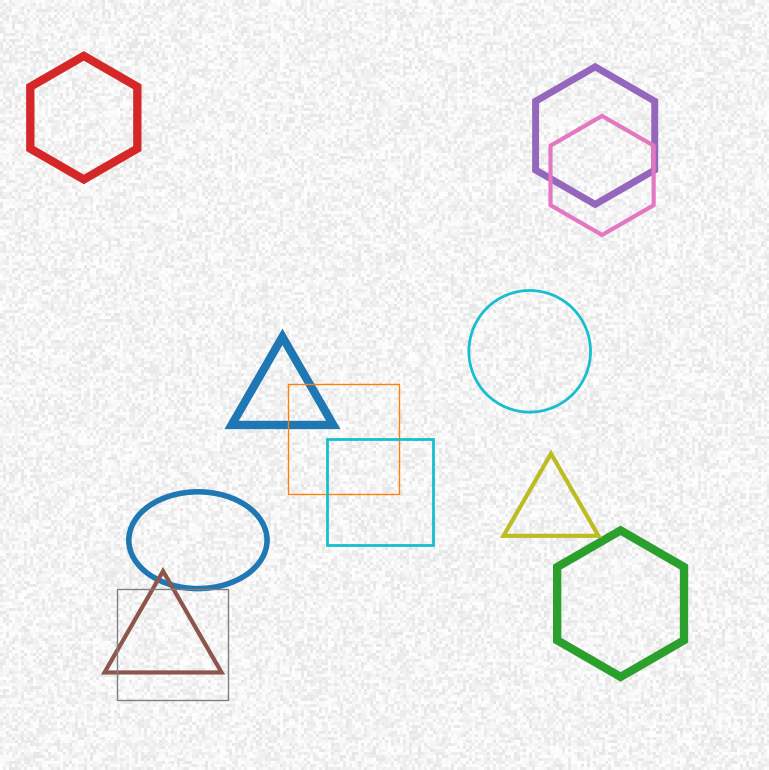[{"shape": "oval", "thickness": 2, "radius": 0.45, "center": [0.257, 0.298]}, {"shape": "triangle", "thickness": 3, "radius": 0.38, "center": [0.367, 0.486]}, {"shape": "square", "thickness": 0.5, "radius": 0.36, "center": [0.446, 0.43]}, {"shape": "hexagon", "thickness": 3, "radius": 0.48, "center": [0.806, 0.216]}, {"shape": "hexagon", "thickness": 3, "radius": 0.4, "center": [0.109, 0.847]}, {"shape": "hexagon", "thickness": 2.5, "radius": 0.45, "center": [0.773, 0.824]}, {"shape": "triangle", "thickness": 1.5, "radius": 0.44, "center": [0.212, 0.171]}, {"shape": "hexagon", "thickness": 1.5, "radius": 0.39, "center": [0.782, 0.772]}, {"shape": "square", "thickness": 0.5, "radius": 0.36, "center": [0.224, 0.163]}, {"shape": "triangle", "thickness": 1.5, "radius": 0.36, "center": [0.716, 0.34]}, {"shape": "square", "thickness": 1, "radius": 0.34, "center": [0.494, 0.361]}, {"shape": "circle", "thickness": 1, "radius": 0.4, "center": [0.688, 0.544]}]